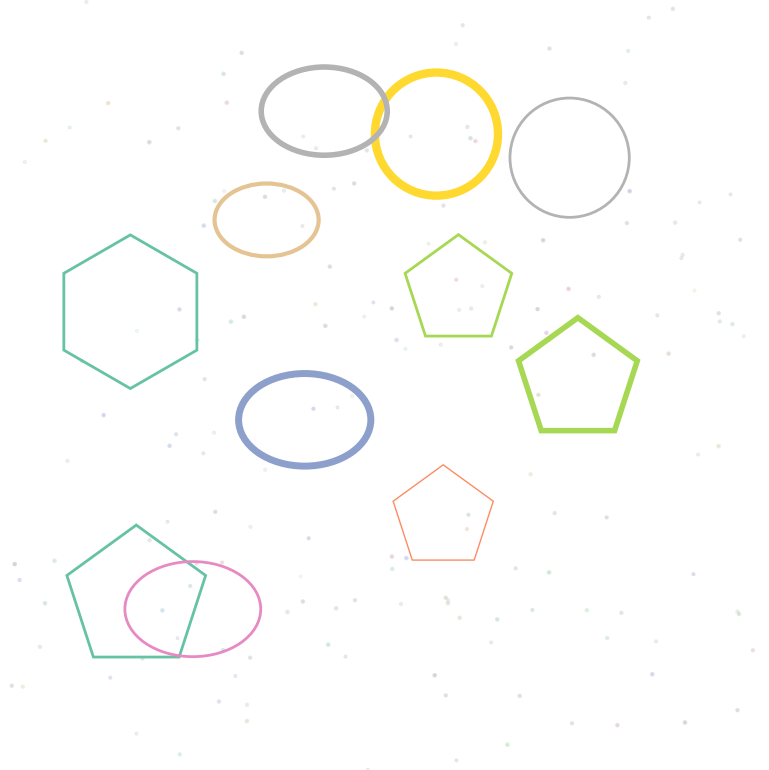[{"shape": "hexagon", "thickness": 1, "radius": 0.5, "center": [0.169, 0.595]}, {"shape": "pentagon", "thickness": 1, "radius": 0.47, "center": [0.177, 0.223]}, {"shape": "pentagon", "thickness": 0.5, "radius": 0.34, "center": [0.576, 0.328]}, {"shape": "oval", "thickness": 2.5, "radius": 0.43, "center": [0.396, 0.455]}, {"shape": "oval", "thickness": 1, "radius": 0.44, "center": [0.25, 0.209]}, {"shape": "pentagon", "thickness": 1, "radius": 0.36, "center": [0.595, 0.622]}, {"shape": "pentagon", "thickness": 2, "radius": 0.41, "center": [0.751, 0.506]}, {"shape": "circle", "thickness": 3, "radius": 0.4, "center": [0.567, 0.826]}, {"shape": "oval", "thickness": 1.5, "radius": 0.34, "center": [0.346, 0.714]}, {"shape": "oval", "thickness": 2, "radius": 0.41, "center": [0.421, 0.856]}, {"shape": "circle", "thickness": 1, "radius": 0.39, "center": [0.74, 0.795]}]